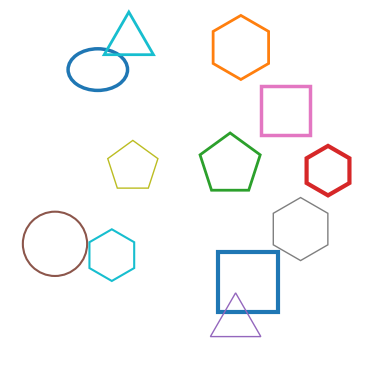[{"shape": "square", "thickness": 3, "radius": 0.39, "center": [0.644, 0.267]}, {"shape": "oval", "thickness": 2.5, "radius": 0.39, "center": [0.254, 0.819]}, {"shape": "hexagon", "thickness": 2, "radius": 0.42, "center": [0.626, 0.877]}, {"shape": "pentagon", "thickness": 2, "radius": 0.41, "center": [0.598, 0.572]}, {"shape": "hexagon", "thickness": 3, "radius": 0.32, "center": [0.852, 0.557]}, {"shape": "triangle", "thickness": 1, "radius": 0.38, "center": [0.612, 0.164]}, {"shape": "circle", "thickness": 1.5, "radius": 0.42, "center": [0.143, 0.367]}, {"shape": "square", "thickness": 2.5, "radius": 0.32, "center": [0.742, 0.713]}, {"shape": "hexagon", "thickness": 1, "radius": 0.41, "center": [0.781, 0.405]}, {"shape": "pentagon", "thickness": 1, "radius": 0.34, "center": [0.345, 0.567]}, {"shape": "triangle", "thickness": 2, "radius": 0.37, "center": [0.335, 0.895]}, {"shape": "hexagon", "thickness": 1.5, "radius": 0.34, "center": [0.29, 0.337]}]